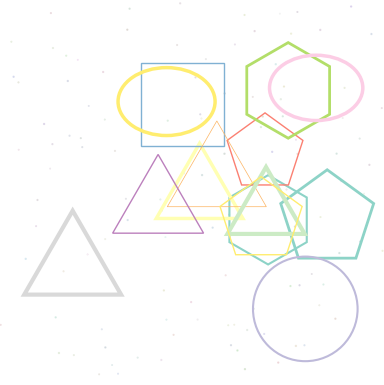[{"shape": "pentagon", "thickness": 2, "radius": 0.63, "center": [0.85, 0.432]}, {"shape": "hexagon", "thickness": 1.5, "radius": 0.58, "center": [0.696, 0.429]}, {"shape": "triangle", "thickness": 2.5, "radius": 0.65, "center": [0.518, 0.498]}, {"shape": "circle", "thickness": 1.5, "radius": 0.68, "center": [0.793, 0.198]}, {"shape": "pentagon", "thickness": 1, "radius": 0.52, "center": [0.688, 0.603]}, {"shape": "square", "thickness": 1, "radius": 0.54, "center": [0.473, 0.729]}, {"shape": "triangle", "thickness": 0.5, "radius": 0.74, "center": [0.563, 0.537]}, {"shape": "hexagon", "thickness": 2, "radius": 0.62, "center": [0.749, 0.765]}, {"shape": "oval", "thickness": 2.5, "radius": 0.61, "center": [0.821, 0.772]}, {"shape": "triangle", "thickness": 3, "radius": 0.73, "center": [0.189, 0.307]}, {"shape": "triangle", "thickness": 1, "radius": 0.68, "center": [0.411, 0.463]}, {"shape": "triangle", "thickness": 3, "radius": 0.58, "center": [0.691, 0.45]}, {"shape": "oval", "thickness": 2.5, "radius": 0.63, "center": [0.433, 0.736]}, {"shape": "pentagon", "thickness": 1, "radius": 0.56, "center": [0.678, 0.429]}]